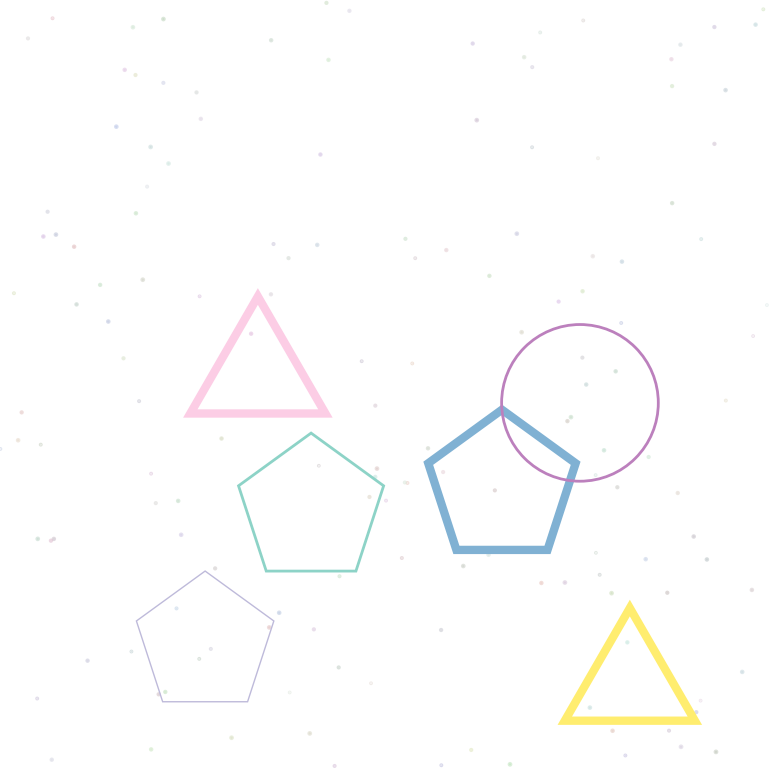[{"shape": "pentagon", "thickness": 1, "radius": 0.5, "center": [0.404, 0.338]}, {"shape": "pentagon", "thickness": 0.5, "radius": 0.47, "center": [0.266, 0.165]}, {"shape": "pentagon", "thickness": 3, "radius": 0.5, "center": [0.652, 0.367]}, {"shape": "triangle", "thickness": 3, "radius": 0.51, "center": [0.335, 0.514]}, {"shape": "circle", "thickness": 1, "radius": 0.51, "center": [0.753, 0.477]}, {"shape": "triangle", "thickness": 3, "radius": 0.49, "center": [0.818, 0.113]}]